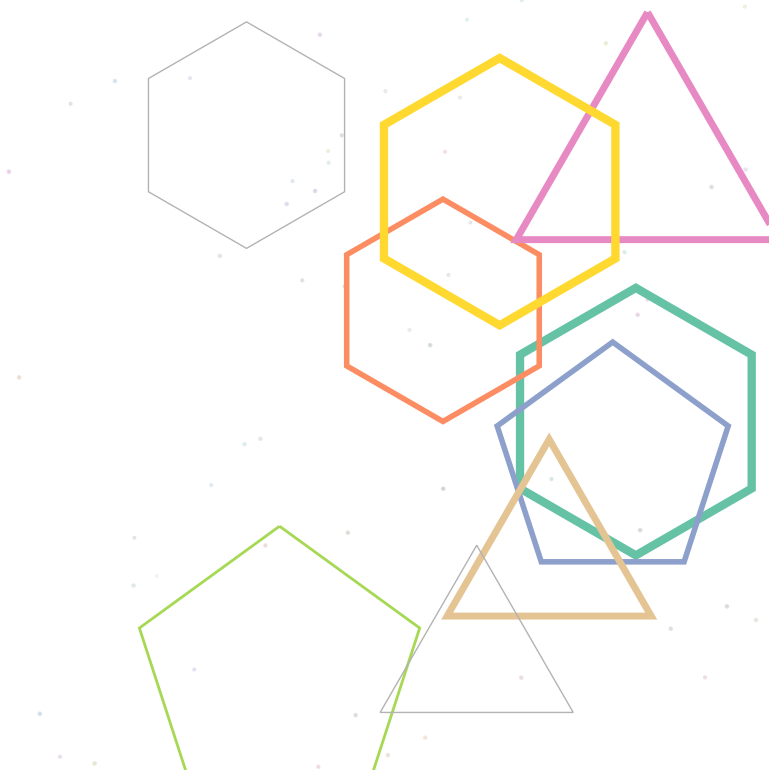[{"shape": "hexagon", "thickness": 3, "radius": 0.87, "center": [0.826, 0.452]}, {"shape": "hexagon", "thickness": 2, "radius": 0.72, "center": [0.575, 0.597]}, {"shape": "pentagon", "thickness": 2, "radius": 0.79, "center": [0.796, 0.398]}, {"shape": "triangle", "thickness": 2.5, "radius": 0.98, "center": [0.841, 0.787]}, {"shape": "pentagon", "thickness": 1, "radius": 0.96, "center": [0.363, 0.125]}, {"shape": "hexagon", "thickness": 3, "radius": 0.87, "center": [0.649, 0.751]}, {"shape": "triangle", "thickness": 2.5, "radius": 0.76, "center": [0.713, 0.276]}, {"shape": "hexagon", "thickness": 0.5, "radius": 0.74, "center": [0.32, 0.825]}, {"shape": "triangle", "thickness": 0.5, "radius": 0.72, "center": [0.619, 0.147]}]